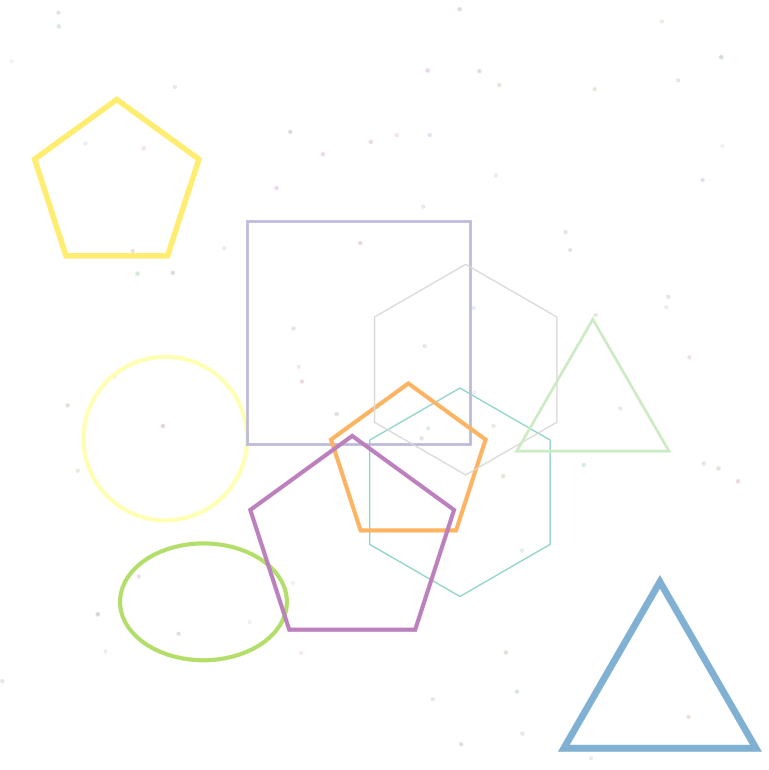[{"shape": "hexagon", "thickness": 0.5, "radius": 0.68, "center": [0.597, 0.361]}, {"shape": "circle", "thickness": 1.5, "radius": 0.53, "center": [0.215, 0.43]}, {"shape": "square", "thickness": 1, "radius": 0.72, "center": [0.465, 0.568]}, {"shape": "triangle", "thickness": 2.5, "radius": 0.72, "center": [0.857, 0.1]}, {"shape": "pentagon", "thickness": 1.5, "radius": 0.53, "center": [0.53, 0.397]}, {"shape": "oval", "thickness": 1.5, "radius": 0.54, "center": [0.264, 0.218]}, {"shape": "hexagon", "thickness": 0.5, "radius": 0.68, "center": [0.605, 0.52]}, {"shape": "pentagon", "thickness": 1.5, "radius": 0.7, "center": [0.457, 0.295]}, {"shape": "triangle", "thickness": 1, "radius": 0.57, "center": [0.77, 0.471]}, {"shape": "pentagon", "thickness": 2, "radius": 0.56, "center": [0.152, 0.759]}]